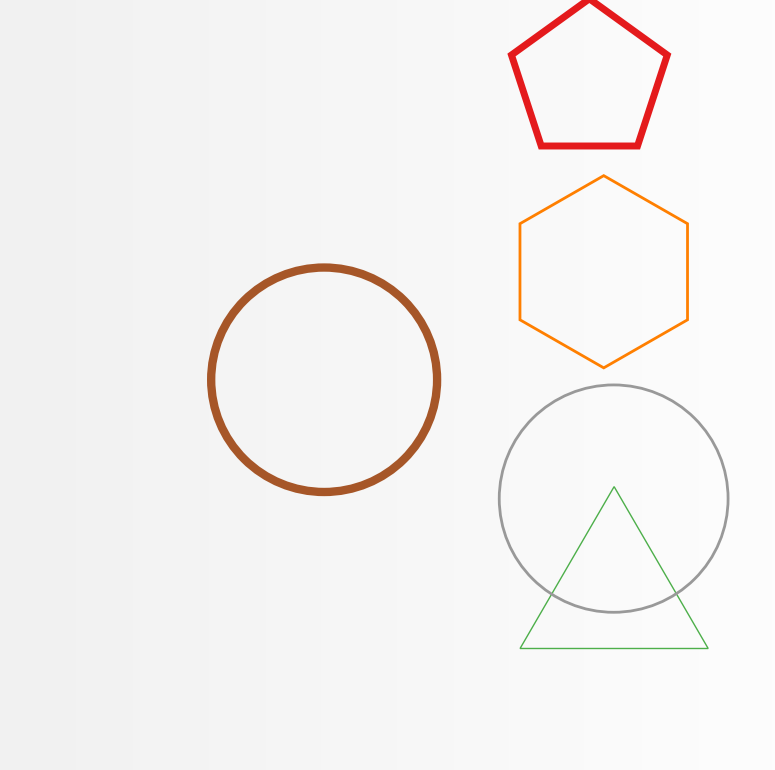[{"shape": "pentagon", "thickness": 2.5, "radius": 0.53, "center": [0.76, 0.896]}, {"shape": "triangle", "thickness": 0.5, "radius": 0.7, "center": [0.792, 0.228]}, {"shape": "hexagon", "thickness": 1, "radius": 0.62, "center": [0.779, 0.647]}, {"shape": "circle", "thickness": 3, "radius": 0.73, "center": [0.418, 0.507]}, {"shape": "circle", "thickness": 1, "radius": 0.74, "center": [0.792, 0.352]}]